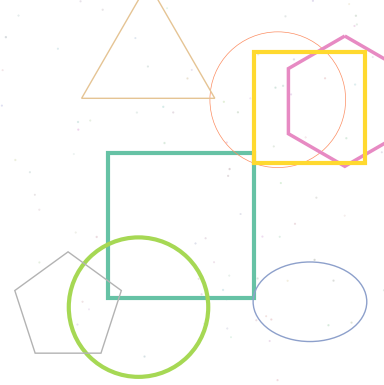[{"shape": "square", "thickness": 3, "radius": 0.95, "center": [0.471, 0.414]}, {"shape": "circle", "thickness": 0.5, "radius": 0.88, "center": [0.722, 0.741]}, {"shape": "oval", "thickness": 1, "radius": 0.74, "center": [0.805, 0.216]}, {"shape": "hexagon", "thickness": 2.5, "radius": 0.85, "center": [0.896, 0.737]}, {"shape": "circle", "thickness": 3, "radius": 0.91, "center": [0.36, 0.202]}, {"shape": "square", "thickness": 3, "radius": 0.72, "center": [0.804, 0.721]}, {"shape": "triangle", "thickness": 1, "radius": 1.0, "center": [0.385, 0.844]}, {"shape": "pentagon", "thickness": 1, "radius": 0.73, "center": [0.177, 0.2]}]